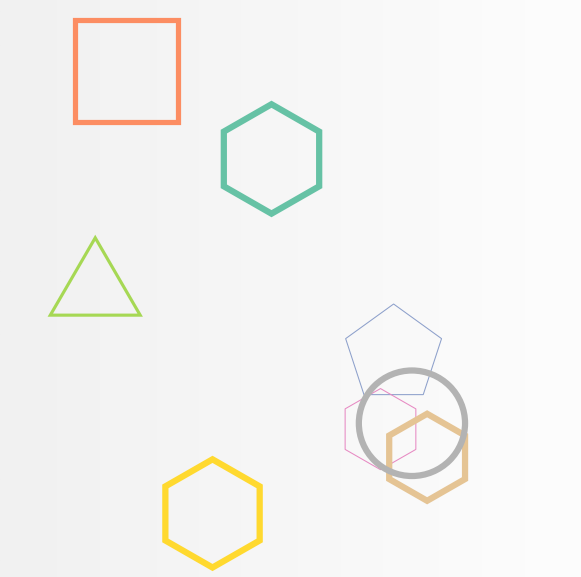[{"shape": "hexagon", "thickness": 3, "radius": 0.47, "center": [0.467, 0.724]}, {"shape": "square", "thickness": 2.5, "radius": 0.44, "center": [0.217, 0.876]}, {"shape": "pentagon", "thickness": 0.5, "radius": 0.43, "center": [0.677, 0.386]}, {"shape": "hexagon", "thickness": 0.5, "radius": 0.35, "center": [0.655, 0.256]}, {"shape": "triangle", "thickness": 1.5, "radius": 0.45, "center": [0.164, 0.498]}, {"shape": "hexagon", "thickness": 3, "radius": 0.47, "center": [0.366, 0.11]}, {"shape": "hexagon", "thickness": 3, "radius": 0.38, "center": [0.735, 0.207]}, {"shape": "circle", "thickness": 3, "radius": 0.46, "center": [0.709, 0.266]}]